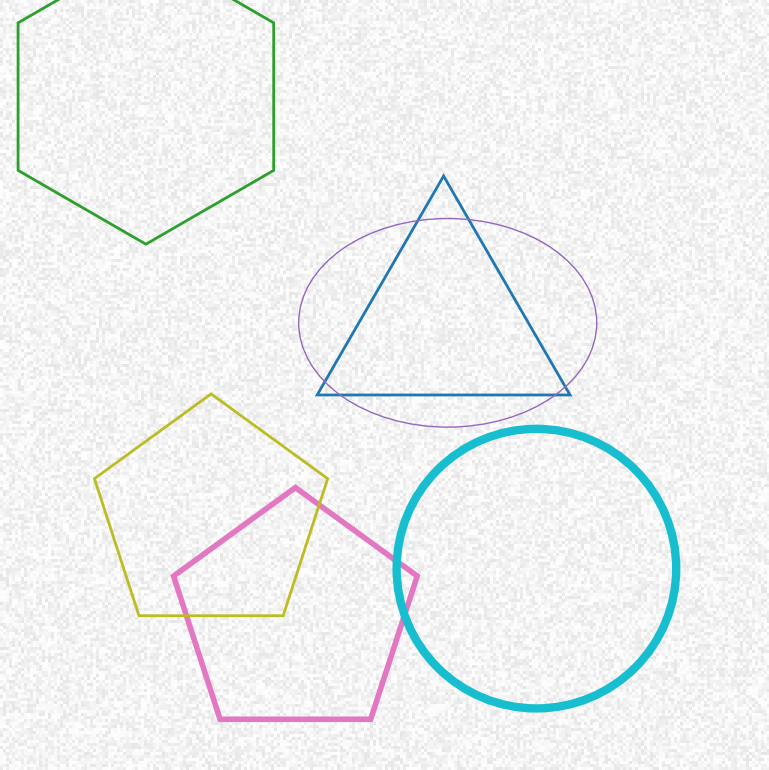[{"shape": "triangle", "thickness": 1, "radius": 0.95, "center": [0.576, 0.582]}, {"shape": "hexagon", "thickness": 1, "radius": 0.96, "center": [0.189, 0.875]}, {"shape": "oval", "thickness": 0.5, "radius": 0.97, "center": [0.581, 0.581]}, {"shape": "pentagon", "thickness": 2, "radius": 0.83, "center": [0.384, 0.2]}, {"shape": "pentagon", "thickness": 1, "radius": 0.8, "center": [0.274, 0.329]}, {"shape": "circle", "thickness": 3, "radius": 0.91, "center": [0.697, 0.262]}]